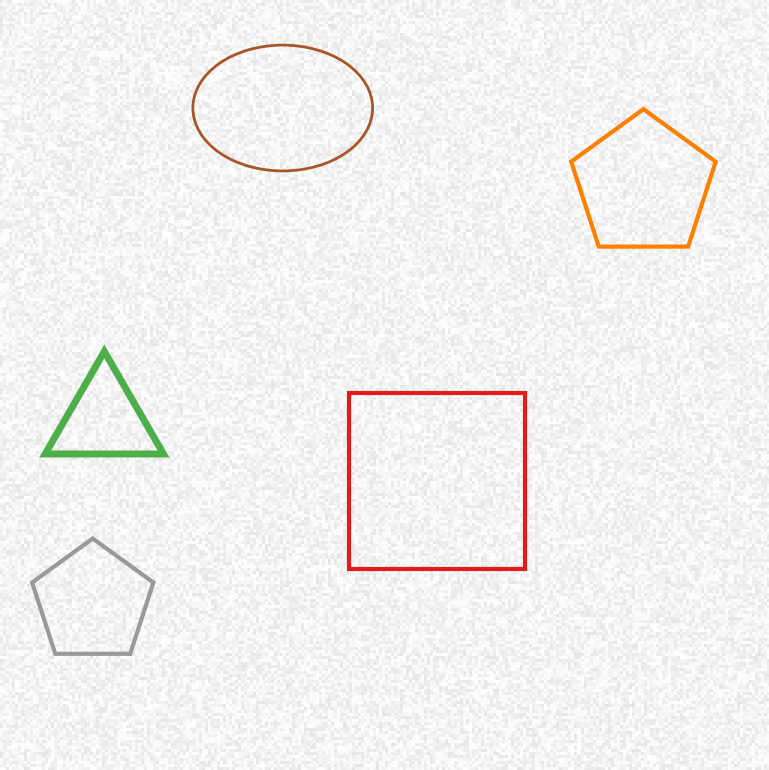[{"shape": "square", "thickness": 1.5, "radius": 0.57, "center": [0.568, 0.376]}, {"shape": "triangle", "thickness": 2.5, "radius": 0.44, "center": [0.135, 0.455]}, {"shape": "pentagon", "thickness": 1.5, "radius": 0.49, "center": [0.836, 0.76]}, {"shape": "oval", "thickness": 1, "radius": 0.58, "center": [0.367, 0.86]}, {"shape": "pentagon", "thickness": 1.5, "radius": 0.41, "center": [0.12, 0.218]}]